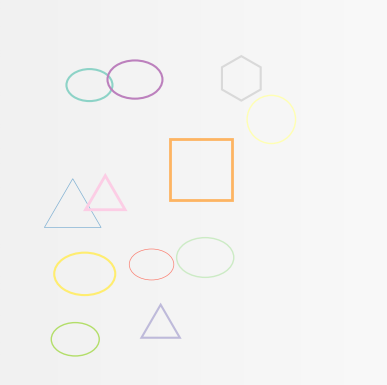[{"shape": "oval", "thickness": 1.5, "radius": 0.3, "center": [0.231, 0.779]}, {"shape": "circle", "thickness": 1, "radius": 0.31, "center": [0.7, 0.69]}, {"shape": "triangle", "thickness": 1.5, "radius": 0.29, "center": [0.415, 0.151]}, {"shape": "oval", "thickness": 0.5, "radius": 0.29, "center": [0.391, 0.313]}, {"shape": "triangle", "thickness": 0.5, "radius": 0.42, "center": [0.188, 0.451]}, {"shape": "square", "thickness": 2, "radius": 0.4, "center": [0.519, 0.56]}, {"shape": "oval", "thickness": 1, "radius": 0.31, "center": [0.194, 0.119]}, {"shape": "triangle", "thickness": 2, "radius": 0.3, "center": [0.272, 0.485]}, {"shape": "hexagon", "thickness": 1.5, "radius": 0.29, "center": [0.623, 0.796]}, {"shape": "oval", "thickness": 1.5, "radius": 0.35, "center": [0.348, 0.793]}, {"shape": "oval", "thickness": 1, "radius": 0.37, "center": [0.53, 0.331]}, {"shape": "oval", "thickness": 1.5, "radius": 0.39, "center": [0.219, 0.289]}]